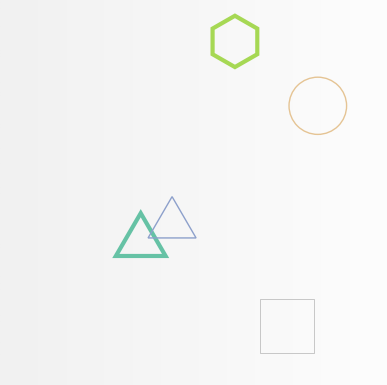[{"shape": "triangle", "thickness": 3, "radius": 0.37, "center": [0.363, 0.372]}, {"shape": "triangle", "thickness": 1, "radius": 0.36, "center": [0.444, 0.418]}, {"shape": "hexagon", "thickness": 3, "radius": 0.33, "center": [0.606, 0.892]}, {"shape": "circle", "thickness": 1, "radius": 0.37, "center": [0.82, 0.725]}, {"shape": "square", "thickness": 0.5, "radius": 0.35, "center": [0.741, 0.153]}]